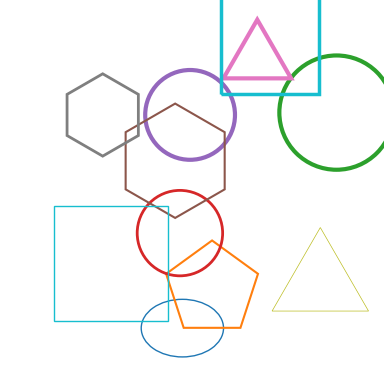[{"shape": "oval", "thickness": 1, "radius": 0.53, "center": [0.474, 0.148]}, {"shape": "pentagon", "thickness": 1.5, "radius": 0.63, "center": [0.551, 0.25]}, {"shape": "circle", "thickness": 3, "radius": 0.74, "center": [0.874, 0.708]}, {"shape": "circle", "thickness": 2, "radius": 0.55, "center": [0.467, 0.395]}, {"shape": "circle", "thickness": 3, "radius": 0.58, "center": [0.494, 0.702]}, {"shape": "hexagon", "thickness": 1.5, "radius": 0.74, "center": [0.455, 0.582]}, {"shape": "triangle", "thickness": 3, "radius": 0.51, "center": [0.668, 0.847]}, {"shape": "hexagon", "thickness": 2, "radius": 0.53, "center": [0.267, 0.701]}, {"shape": "triangle", "thickness": 0.5, "radius": 0.72, "center": [0.832, 0.264]}, {"shape": "square", "thickness": 1, "radius": 0.74, "center": [0.289, 0.315]}, {"shape": "square", "thickness": 2.5, "radius": 0.63, "center": [0.702, 0.882]}]